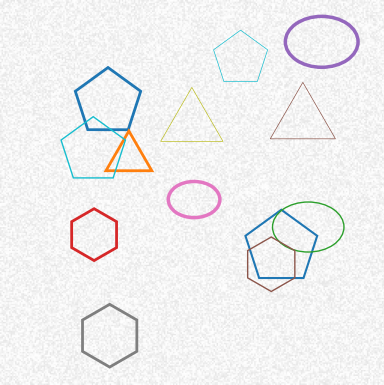[{"shape": "pentagon", "thickness": 2, "radius": 0.45, "center": [0.281, 0.735]}, {"shape": "pentagon", "thickness": 1.5, "radius": 0.49, "center": [0.731, 0.357]}, {"shape": "triangle", "thickness": 2, "radius": 0.34, "center": [0.335, 0.591]}, {"shape": "oval", "thickness": 1, "radius": 0.46, "center": [0.801, 0.41]}, {"shape": "hexagon", "thickness": 2, "radius": 0.34, "center": [0.244, 0.391]}, {"shape": "oval", "thickness": 2.5, "radius": 0.47, "center": [0.836, 0.891]}, {"shape": "triangle", "thickness": 0.5, "radius": 0.49, "center": [0.787, 0.688]}, {"shape": "hexagon", "thickness": 1, "radius": 0.35, "center": [0.705, 0.314]}, {"shape": "oval", "thickness": 2.5, "radius": 0.34, "center": [0.504, 0.482]}, {"shape": "hexagon", "thickness": 2, "radius": 0.41, "center": [0.285, 0.128]}, {"shape": "triangle", "thickness": 0.5, "radius": 0.47, "center": [0.498, 0.68]}, {"shape": "pentagon", "thickness": 0.5, "radius": 0.37, "center": [0.625, 0.848]}, {"shape": "pentagon", "thickness": 1, "radius": 0.44, "center": [0.242, 0.609]}]